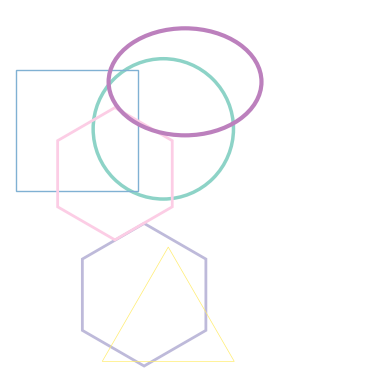[{"shape": "circle", "thickness": 2.5, "radius": 0.91, "center": [0.424, 0.665]}, {"shape": "hexagon", "thickness": 2, "radius": 0.93, "center": [0.374, 0.235]}, {"shape": "square", "thickness": 1, "radius": 0.79, "center": [0.2, 0.66]}, {"shape": "hexagon", "thickness": 2, "radius": 0.86, "center": [0.299, 0.549]}, {"shape": "oval", "thickness": 3, "radius": 0.99, "center": [0.481, 0.787]}, {"shape": "triangle", "thickness": 0.5, "radius": 0.99, "center": [0.437, 0.16]}]